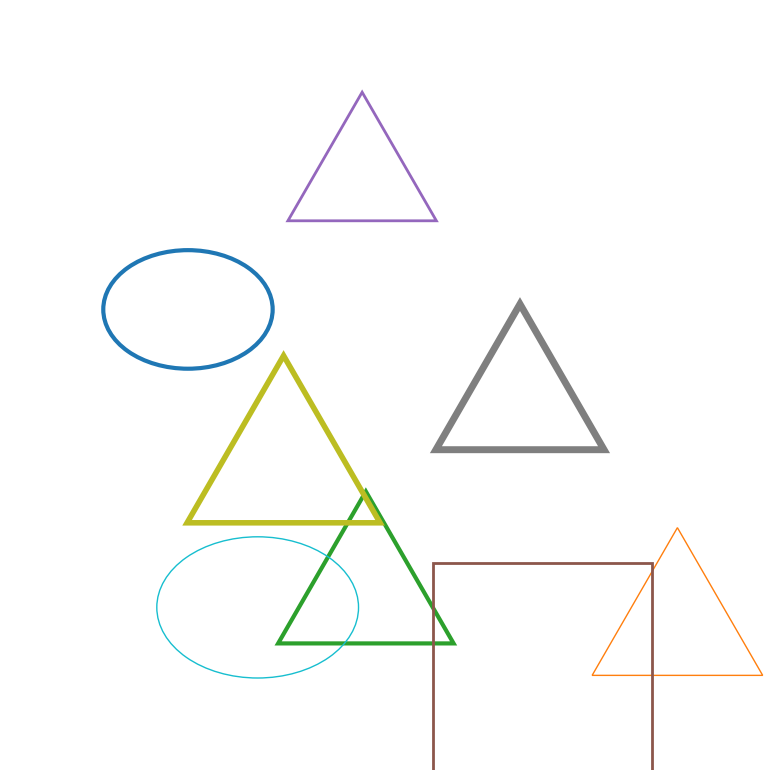[{"shape": "oval", "thickness": 1.5, "radius": 0.55, "center": [0.244, 0.598]}, {"shape": "triangle", "thickness": 0.5, "radius": 0.64, "center": [0.88, 0.187]}, {"shape": "triangle", "thickness": 1.5, "radius": 0.66, "center": [0.475, 0.23]}, {"shape": "triangle", "thickness": 1, "radius": 0.56, "center": [0.47, 0.769]}, {"shape": "square", "thickness": 1, "radius": 0.71, "center": [0.705, 0.127]}, {"shape": "triangle", "thickness": 2.5, "radius": 0.63, "center": [0.675, 0.479]}, {"shape": "triangle", "thickness": 2, "radius": 0.72, "center": [0.368, 0.393]}, {"shape": "oval", "thickness": 0.5, "radius": 0.65, "center": [0.335, 0.211]}]